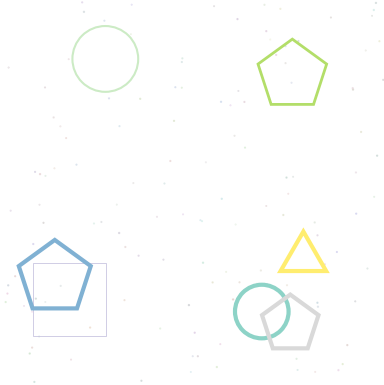[{"shape": "circle", "thickness": 3, "radius": 0.35, "center": [0.68, 0.191]}, {"shape": "square", "thickness": 0.5, "radius": 0.48, "center": [0.18, 0.222]}, {"shape": "pentagon", "thickness": 3, "radius": 0.49, "center": [0.142, 0.278]}, {"shape": "pentagon", "thickness": 2, "radius": 0.47, "center": [0.759, 0.805]}, {"shape": "pentagon", "thickness": 3, "radius": 0.39, "center": [0.754, 0.158]}, {"shape": "circle", "thickness": 1.5, "radius": 0.43, "center": [0.274, 0.847]}, {"shape": "triangle", "thickness": 3, "radius": 0.34, "center": [0.788, 0.33]}]